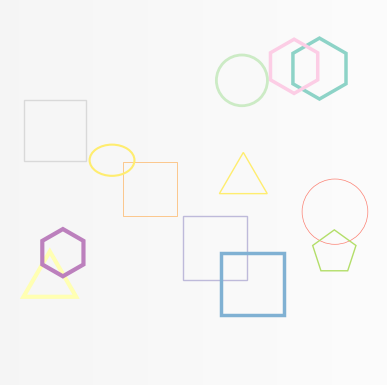[{"shape": "hexagon", "thickness": 2.5, "radius": 0.4, "center": [0.824, 0.822]}, {"shape": "triangle", "thickness": 3, "radius": 0.39, "center": [0.129, 0.268]}, {"shape": "square", "thickness": 1, "radius": 0.42, "center": [0.554, 0.355]}, {"shape": "circle", "thickness": 0.5, "radius": 0.42, "center": [0.864, 0.45]}, {"shape": "square", "thickness": 2.5, "radius": 0.41, "center": [0.651, 0.262]}, {"shape": "square", "thickness": 0.5, "radius": 0.34, "center": [0.388, 0.509]}, {"shape": "pentagon", "thickness": 1, "radius": 0.29, "center": [0.863, 0.344]}, {"shape": "hexagon", "thickness": 2.5, "radius": 0.35, "center": [0.759, 0.828]}, {"shape": "square", "thickness": 1, "radius": 0.4, "center": [0.142, 0.661]}, {"shape": "hexagon", "thickness": 3, "radius": 0.31, "center": [0.162, 0.344]}, {"shape": "circle", "thickness": 2, "radius": 0.33, "center": [0.624, 0.791]}, {"shape": "oval", "thickness": 1.5, "radius": 0.29, "center": [0.289, 0.584]}, {"shape": "triangle", "thickness": 1, "radius": 0.36, "center": [0.628, 0.533]}]